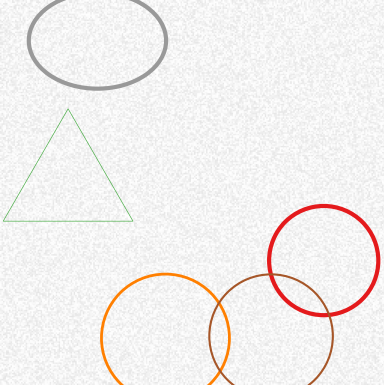[{"shape": "circle", "thickness": 3, "radius": 0.71, "center": [0.841, 0.323]}, {"shape": "triangle", "thickness": 0.5, "radius": 0.97, "center": [0.177, 0.523]}, {"shape": "circle", "thickness": 2, "radius": 0.83, "center": [0.43, 0.122]}, {"shape": "circle", "thickness": 1.5, "radius": 0.8, "center": [0.704, 0.127]}, {"shape": "oval", "thickness": 3, "radius": 0.89, "center": [0.253, 0.895]}]